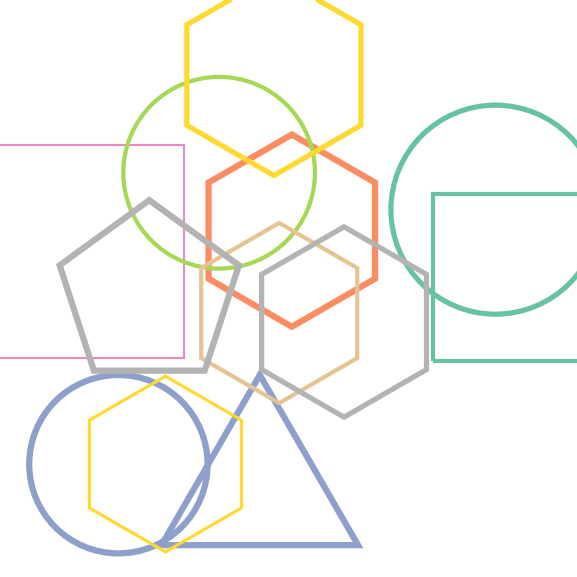[{"shape": "circle", "thickness": 2.5, "radius": 0.9, "center": [0.858, 0.636]}, {"shape": "square", "thickness": 2, "radius": 0.73, "center": [0.894, 0.518]}, {"shape": "hexagon", "thickness": 3, "radius": 0.83, "center": [0.505, 0.6]}, {"shape": "triangle", "thickness": 3, "radius": 0.98, "center": [0.45, 0.153]}, {"shape": "circle", "thickness": 3, "radius": 0.77, "center": [0.205, 0.195]}, {"shape": "square", "thickness": 1, "radius": 0.92, "center": [0.134, 0.564]}, {"shape": "circle", "thickness": 2, "radius": 0.83, "center": [0.379, 0.7]}, {"shape": "hexagon", "thickness": 1.5, "radius": 0.76, "center": [0.286, 0.196]}, {"shape": "hexagon", "thickness": 2.5, "radius": 0.87, "center": [0.474, 0.869]}, {"shape": "hexagon", "thickness": 2, "radius": 0.78, "center": [0.483, 0.457]}, {"shape": "hexagon", "thickness": 2.5, "radius": 0.82, "center": [0.596, 0.442]}, {"shape": "pentagon", "thickness": 3, "radius": 0.82, "center": [0.258, 0.489]}]